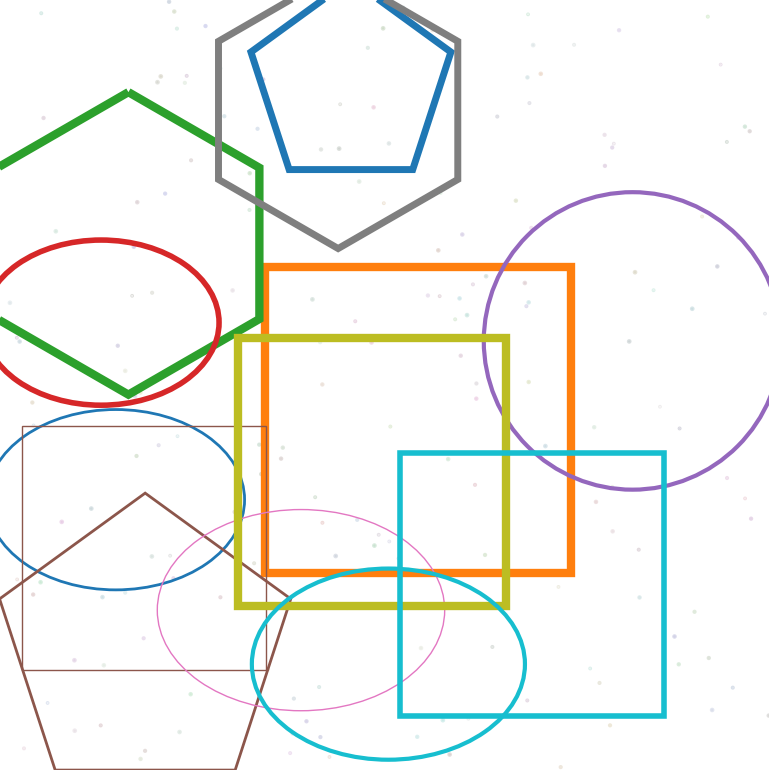[{"shape": "pentagon", "thickness": 2.5, "radius": 0.68, "center": [0.456, 0.89]}, {"shape": "oval", "thickness": 1, "radius": 0.84, "center": [0.15, 0.351]}, {"shape": "square", "thickness": 3, "radius": 0.99, "center": [0.543, 0.455]}, {"shape": "hexagon", "thickness": 3, "radius": 0.98, "center": [0.167, 0.684]}, {"shape": "oval", "thickness": 2, "radius": 0.77, "center": [0.131, 0.581]}, {"shape": "circle", "thickness": 1.5, "radius": 0.97, "center": [0.821, 0.557]}, {"shape": "square", "thickness": 0.5, "radius": 0.79, "center": [0.188, 0.288]}, {"shape": "pentagon", "thickness": 1, "radius": 0.99, "center": [0.189, 0.161]}, {"shape": "oval", "thickness": 0.5, "radius": 0.93, "center": [0.391, 0.208]}, {"shape": "hexagon", "thickness": 2.5, "radius": 0.9, "center": [0.439, 0.857]}, {"shape": "square", "thickness": 3, "radius": 0.87, "center": [0.483, 0.387]}, {"shape": "square", "thickness": 2, "radius": 0.85, "center": [0.691, 0.241]}, {"shape": "oval", "thickness": 1.5, "radius": 0.89, "center": [0.504, 0.137]}]